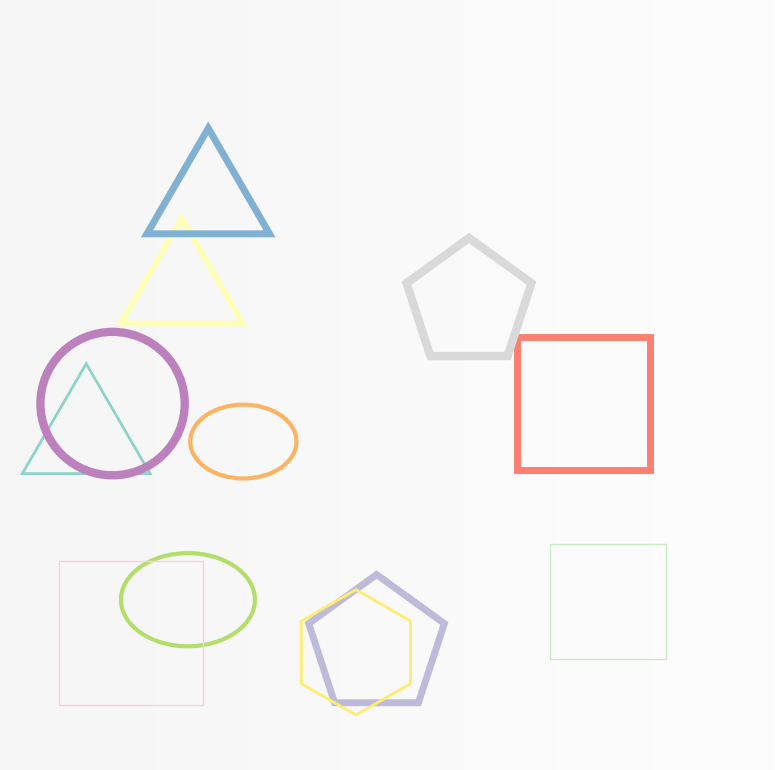[{"shape": "triangle", "thickness": 1, "radius": 0.48, "center": [0.111, 0.433]}, {"shape": "triangle", "thickness": 2, "radius": 0.45, "center": [0.234, 0.625]}, {"shape": "pentagon", "thickness": 2.5, "radius": 0.46, "center": [0.486, 0.162]}, {"shape": "square", "thickness": 2.5, "radius": 0.43, "center": [0.753, 0.476]}, {"shape": "triangle", "thickness": 2.5, "radius": 0.46, "center": [0.269, 0.742]}, {"shape": "oval", "thickness": 1.5, "radius": 0.34, "center": [0.314, 0.427]}, {"shape": "oval", "thickness": 1.5, "radius": 0.43, "center": [0.242, 0.221]}, {"shape": "square", "thickness": 0.5, "radius": 0.47, "center": [0.169, 0.178]}, {"shape": "pentagon", "thickness": 3, "radius": 0.42, "center": [0.605, 0.606]}, {"shape": "circle", "thickness": 3, "radius": 0.47, "center": [0.145, 0.476]}, {"shape": "square", "thickness": 0.5, "radius": 0.37, "center": [0.785, 0.219]}, {"shape": "hexagon", "thickness": 1, "radius": 0.41, "center": [0.459, 0.153]}]